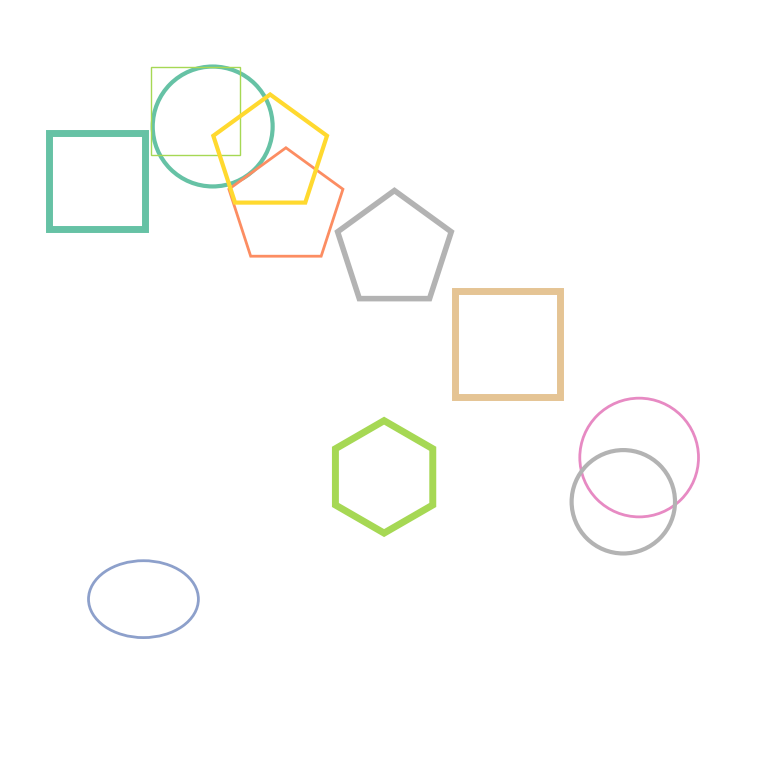[{"shape": "square", "thickness": 2.5, "radius": 0.31, "center": [0.126, 0.764]}, {"shape": "circle", "thickness": 1.5, "radius": 0.39, "center": [0.276, 0.836]}, {"shape": "pentagon", "thickness": 1, "radius": 0.39, "center": [0.371, 0.73]}, {"shape": "oval", "thickness": 1, "radius": 0.36, "center": [0.186, 0.222]}, {"shape": "circle", "thickness": 1, "radius": 0.39, "center": [0.83, 0.406]}, {"shape": "hexagon", "thickness": 2.5, "radius": 0.36, "center": [0.499, 0.381]}, {"shape": "square", "thickness": 0.5, "radius": 0.29, "center": [0.254, 0.855]}, {"shape": "pentagon", "thickness": 1.5, "radius": 0.39, "center": [0.351, 0.8]}, {"shape": "square", "thickness": 2.5, "radius": 0.34, "center": [0.659, 0.553]}, {"shape": "pentagon", "thickness": 2, "radius": 0.39, "center": [0.512, 0.675]}, {"shape": "circle", "thickness": 1.5, "radius": 0.34, "center": [0.809, 0.348]}]